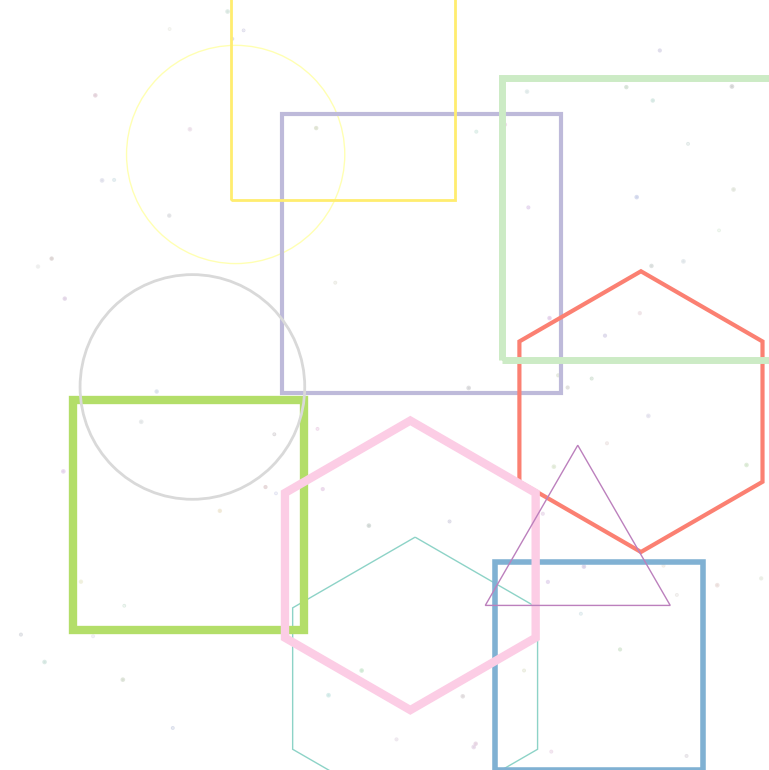[{"shape": "hexagon", "thickness": 0.5, "radius": 0.92, "center": [0.539, 0.119]}, {"shape": "circle", "thickness": 0.5, "radius": 0.71, "center": [0.306, 0.799]}, {"shape": "square", "thickness": 1.5, "radius": 0.9, "center": [0.547, 0.671]}, {"shape": "hexagon", "thickness": 1.5, "radius": 0.91, "center": [0.832, 0.465]}, {"shape": "square", "thickness": 2, "radius": 0.68, "center": [0.778, 0.135]}, {"shape": "square", "thickness": 3, "radius": 0.75, "center": [0.245, 0.331]}, {"shape": "hexagon", "thickness": 3, "radius": 0.94, "center": [0.533, 0.266]}, {"shape": "circle", "thickness": 1, "radius": 0.73, "center": [0.25, 0.497]}, {"shape": "triangle", "thickness": 0.5, "radius": 0.69, "center": [0.75, 0.283]}, {"shape": "square", "thickness": 2.5, "radius": 0.91, "center": [0.835, 0.716]}, {"shape": "square", "thickness": 1, "radius": 0.72, "center": [0.445, 0.885]}]